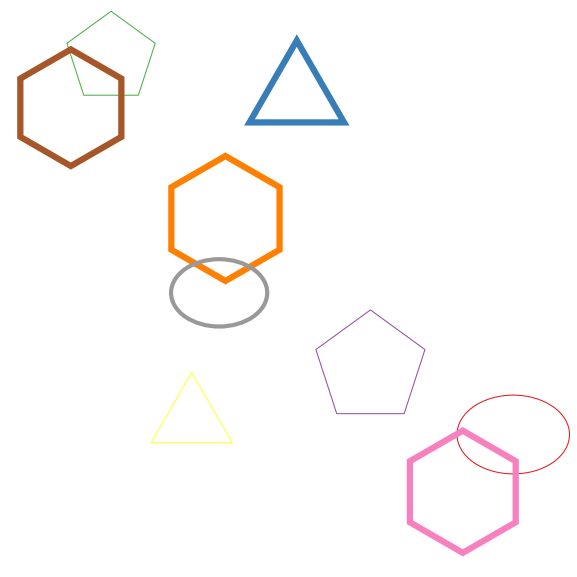[{"shape": "oval", "thickness": 0.5, "radius": 0.49, "center": [0.889, 0.247]}, {"shape": "triangle", "thickness": 3, "radius": 0.47, "center": [0.514, 0.834]}, {"shape": "pentagon", "thickness": 0.5, "radius": 0.4, "center": [0.192, 0.899]}, {"shape": "pentagon", "thickness": 0.5, "radius": 0.5, "center": [0.641, 0.363]}, {"shape": "hexagon", "thickness": 3, "radius": 0.54, "center": [0.39, 0.621]}, {"shape": "triangle", "thickness": 0.5, "radius": 0.41, "center": [0.332, 0.273]}, {"shape": "hexagon", "thickness": 3, "radius": 0.5, "center": [0.123, 0.813]}, {"shape": "hexagon", "thickness": 3, "radius": 0.53, "center": [0.801, 0.148]}, {"shape": "oval", "thickness": 2, "radius": 0.42, "center": [0.379, 0.492]}]